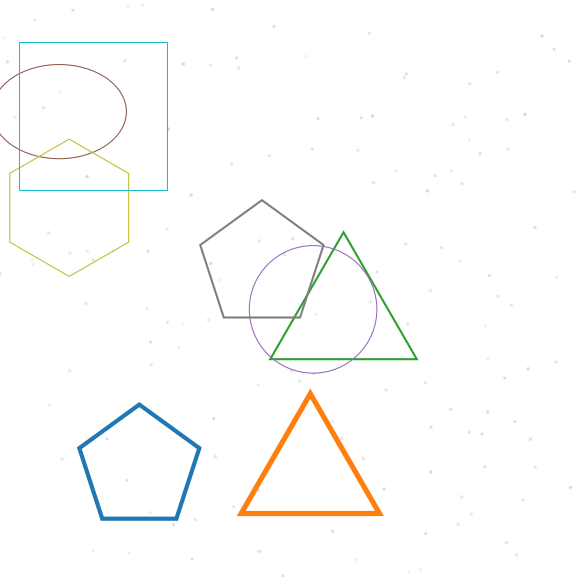[{"shape": "pentagon", "thickness": 2, "radius": 0.55, "center": [0.241, 0.189]}, {"shape": "triangle", "thickness": 2.5, "radius": 0.69, "center": [0.537, 0.179]}, {"shape": "triangle", "thickness": 1, "radius": 0.73, "center": [0.595, 0.45]}, {"shape": "circle", "thickness": 0.5, "radius": 0.55, "center": [0.542, 0.463]}, {"shape": "oval", "thickness": 0.5, "radius": 0.58, "center": [0.102, 0.806]}, {"shape": "pentagon", "thickness": 1, "radius": 0.56, "center": [0.454, 0.54]}, {"shape": "hexagon", "thickness": 0.5, "radius": 0.59, "center": [0.12, 0.639]}, {"shape": "square", "thickness": 0.5, "radius": 0.64, "center": [0.16, 0.798]}]